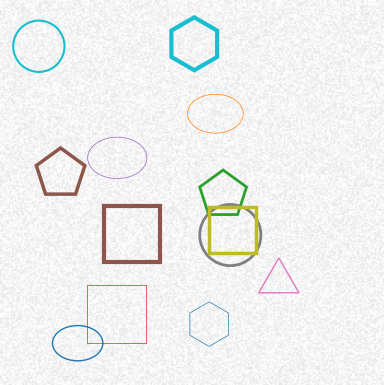[{"shape": "oval", "thickness": 1, "radius": 0.33, "center": [0.202, 0.109]}, {"shape": "hexagon", "thickness": 0.5, "radius": 0.29, "center": [0.543, 0.158]}, {"shape": "oval", "thickness": 0.5, "radius": 0.36, "center": [0.559, 0.705]}, {"shape": "pentagon", "thickness": 2, "radius": 0.32, "center": [0.58, 0.494]}, {"shape": "square", "thickness": 0.5, "radius": 0.38, "center": [0.303, 0.184]}, {"shape": "oval", "thickness": 0.5, "radius": 0.38, "center": [0.305, 0.59]}, {"shape": "square", "thickness": 3, "radius": 0.37, "center": [0.342, 0.393]}, {"shape": "pentagon", "thickness": 2.5, "radius": 0.33, "center": [0.157, 0.549]}, {"shape": "triangle", "thickness": 1, "radius": 0.3, "center": [0.724, 0.27]}, {"shape": "circle", "thickness": 2, "radius": 0.4, "center": [0.598, 0.389]}, {"shape": "square", "thickness": 2.5, "radius": 0.3, "center": [0.604, 0.402]}, {"shape": "circle", "thickness": 1.5, "radius": 0.33, "center": [0.101, 0.88]}, {"shape": "hexagon", "thickness": 3, "radius": 0.34, "center": [0.505, 0.886]}]